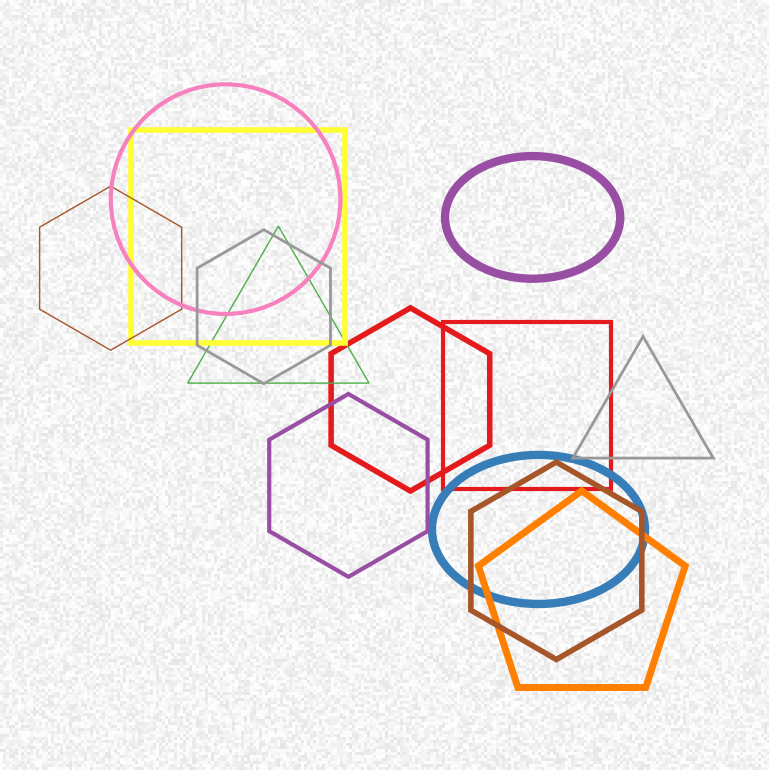[{"shape": "square", "thickness": 1.5, "radius": 0.54, "center": [0.684, 0.473]}, {"shape": "hexagon", "thickness": 2, "radius": 0.59, "center": [0.533, 0.481]}, {"shape": "oval", "thickness": 3, "radius": 0.69, "center": [0.699, 0.312]}, {"shape": "triangle", "thickness": 0.5, "radius": 0.68, "center": [0.362, 0.57]}, {"shape": "oval", "thickness": 3, "radius": 0.57, "center": [0.692, 0.718]}, {"shape": "hexagon", "thickness": 1.5, "radius": 0.59, "center": [0.452, 0.37]}, {"shape": "pentagon", "thickness": 2.5, "radius": 0.71, "center": [0.756, 0.221]}, {"shape": "square", "thickness": 2, "radius": 0.69, "center": [0.309, 0.693]}, {"shape": "hexagon", "thickness": 2, "radius": 0.64, "center": [0.723, 0.272]}, {"shape": "hexagon", "thickness": 0.5, "radius": 0.53, "center": [0.144, 0.652]}, {"shape": "circle", "thickness": 1.5, "radius": 0.75, "center": [0.293, 0.741]}, {"shape": "hexagon", "thickness": 1, "radius": 0.5, "center": [0.343, 0.602]}, {"shape": "triangle", "thickness": 1, "radius": 0.53, "center": [0.835, 0.458]}]